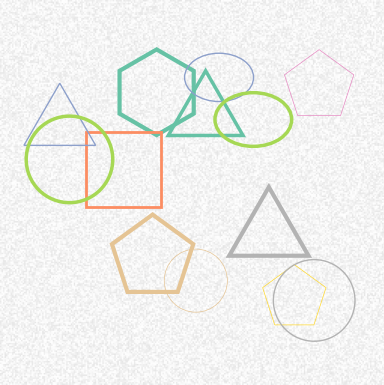[{"shape": "triangle", "thickness": 2.5, "radius": 0.56, "center": [0.534, 0.704]}, {"shape": "hexagon", "thickness": 3, "radius": 0.56, "center": [0.407, 0.76]}, {"shape": "square", "thickness": 2, "radius": 0.49, "center": [0.321, 0.559]}, {"shape": "triangle", "thickness": 1, "radius": 0.54, "center": [0.155, 0.676]}, {"shape": "oval", "thickness": 1, "radius": 0.45, "center": [0.569, 0.799]}, {"shape": "pentagon", "thickness": 0.5, "radius": 0.47, "center": [0.829, 0.776]}, {"shape": "oval", "thickness": 2.5, "radius": 0.5, "center": [0.658, 0.69]}, {"shape": "circle", "thickness": 2.5, "radius": 0.56, "center": [0.18, 0.586]}, {"shape": "pentagon", "thickness": 0.5, "radius": 0.43, "center": [0.764, 0.226]}, {"shape": "pentagon", "thickness": 3, "radius": 0.55, "center": [0.396, 0.332]}, {"shape": "circle", "thickness": 0.5, "radius": 0.41, "center": [0.509, 0.271]}, {"shape": "triangle", "thickness": 3, "radius": 0.59, "center": [0.698, 0.395]}, {"shape": "circle", "thickness": 1, "radius": 0.53, "center": [0.816, 0.22]}]